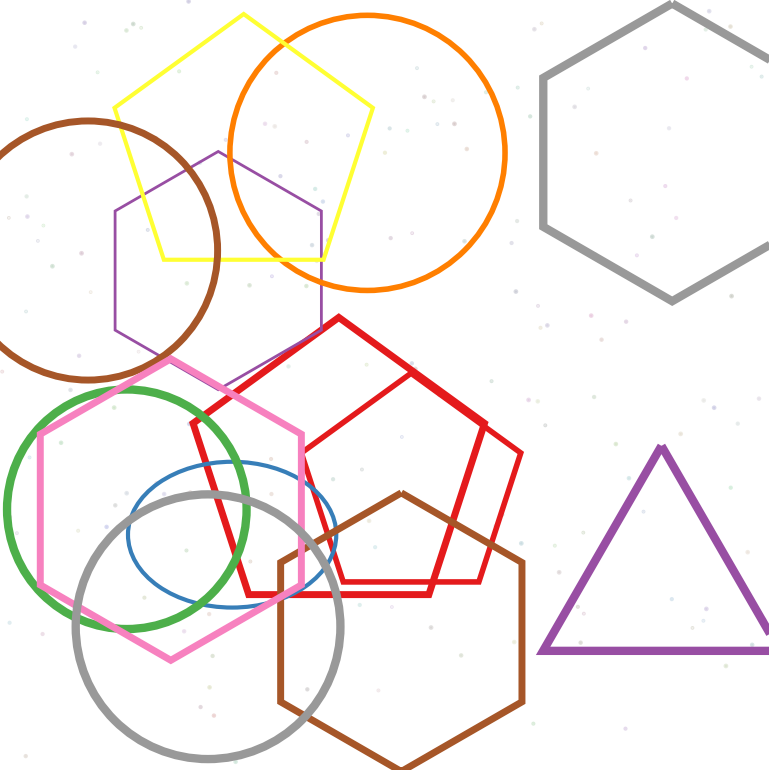[{"shape": "pentagon", "thickness": 2.5, "radius": 0.99, "center": [0.44, 0.389]}, {"shape": "pentagon", "thickness": 2, "radius": 0.75, "center": [0.534, 0.365]}, {"shape": "oval", "thickness": 1.5, "radius": 0.68, "center": [0.301, 0.306]}, {"shape": "circle", "thickness": 3, "radius": 0.78, "center": [0.165, 0.339]}, {"shape": "hexagon", "thickness": 1, "radius": 0.77, "center": [0.283, 0.649]}, {"shape": "triangle", "thickness": 3, "radius": 0.89, "center": [0.859, 0.243]}, {"shape": "circle", "thickness": 2, "radius": 0.89, "center": [0.477, 0.801]}, {"shape": "pentagon", "thickness": 1.5, "radius": 0.88, "center": [0.316, 0.805]}, {"shape": "circle", "thickness": 2.5, "radius": 0.84, "center": [0.114, 0.675]}, {"shape": "hexagon", "thickness": 2.5, "radius": 0.9, "center": [0.521, 0.179]}, {"shape": "hexagon", "thickness": 2.5, "radius": 0.98, "center": [0.222, 0.338]}, {"shape": "hexagon", "thickness": 3, "radius": 0.97, "center": [0.873, 0.802]}, {"shape": "circle", "thickness": 3, "radius": 0.86, "center": [0.27, 0.186]}]